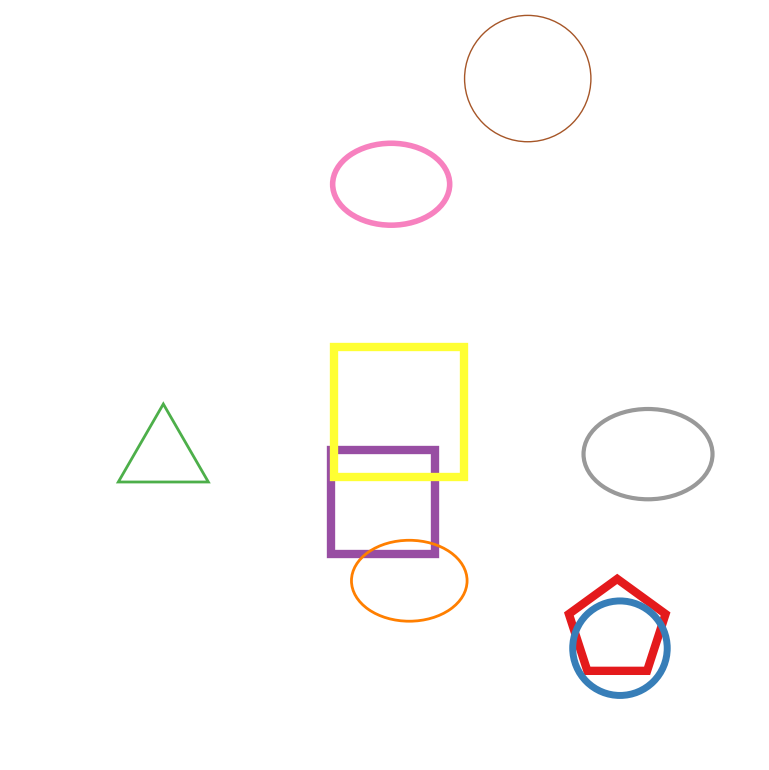[{"shape": "pentagon", "thickness": 3, "radius": 0.33, "center": [0.802, 0.182]}, {"shape": "circle", "thickness": 2.5, "radius": 0.31, "center": [0.805, 0.158]}, {"shape": "triangle", "thickness": 1, "radius": 0.34, "center": [0.212, 0.408]}, {"shape": "square", "thickness": 3, "radius": 0.34, "center": [0.498, 0.348]}, {"shape": "oval", "thickness": 1, "radius": 0.38, "center": [0.532, 0.246]}, {"shape": "square", "thickness": 3, "radius": 0.42, "center": [0.518, 0.464]}, {"shape": "circle", "thickness": 0.5, "radius": 0.41, "center": [0.685, 0.898]}, {"shape": "oval", "thickness": 2, "radius": 0.38, "center": [0.508, 0.761]}, {"shape": "oval", "thickness": 1.5, "radius": 0.42, "center": [0.842, 0.41]}]